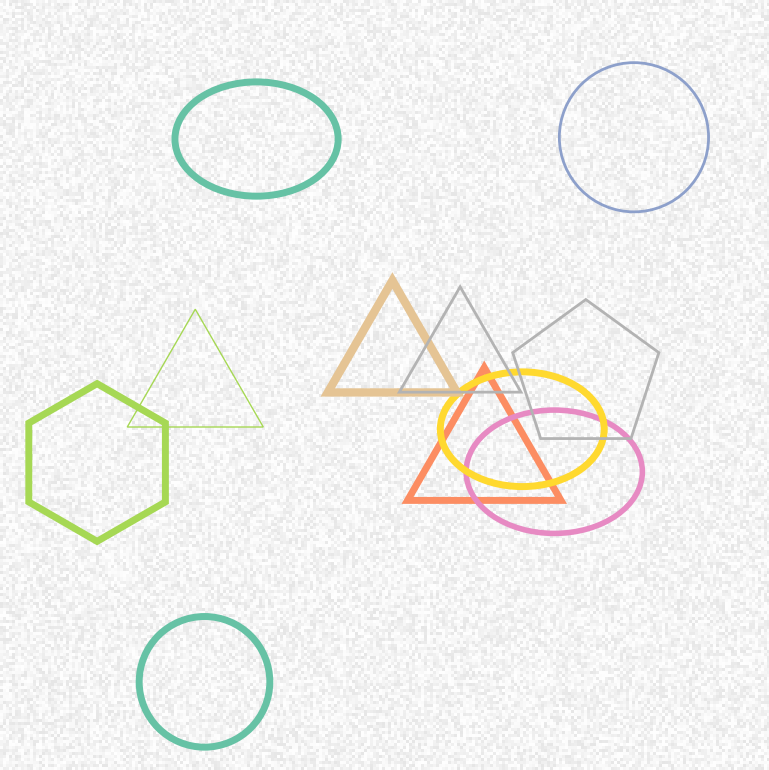[{"shape": "circle", "thickness": 2.5, "radius": 0.42, "center": [0.266, 0.114]}, {"shape": "oval", "thickness": 2.5, "radius": 0.53, "center": [0.333, 0.819]}, {"shape": "triangle", "thickness": 2.5, "radius": 0.58, "center": [0.629, 0.408]}, {"shape": "circle", "thickness": 1, "radius": 0.48, "center": [0.823, 0.822]}, {"shape": "oval", "thickness": 2, "radius": 0.57, "center": [0.72, 0.387]}, {"shape": "hexagon", "thickness": 2.5, "radius": 0.51, "center": [0.126, 0.399]}, {"shape": "triangle", "thickness": 0.5, "radius": 0.51, "center": [0.254, 0.496]}, {"shape": "oval", "thickness": 2.5, "radius": 0.53, "center": [0.678, 0.443]}, {"shape": "triangle", "thickness": 3, "radius": 0.48, "center": [0.51, 0.539]}, {"shape": "triangle", "thickness": 1, "radius": 0.46, "center": [0.598, 0.536]}, {"shape": "pentagon", "thickness": 1, "radius": 0.5, "center": [0.761, 0.511]}]